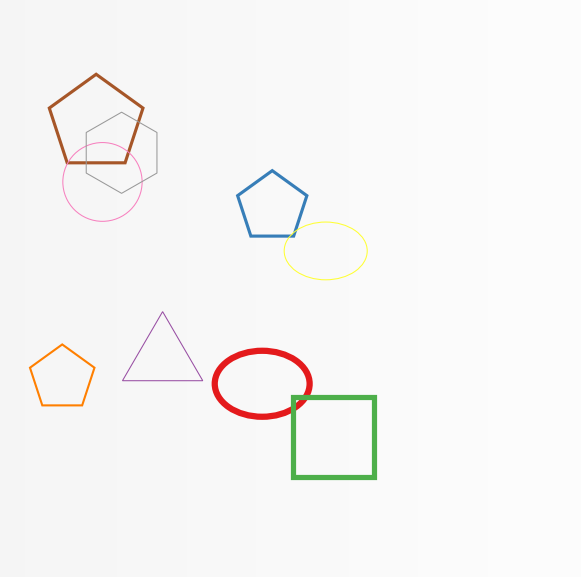[{"shape": "oval", "thickness": 3, "radius": 0.41, "center": [0.451, 0.335]}, {"shape": "pentagon", "thickness": 1.5, "radius": 0.31, "center": [0.468, 0.641]}, {"shape": "square", "thickness": 2.5, "radius": 0.35, "center": [0.574, 0.242]}, {"shape": "triangle", "thickness": 0.5, "radius": 0.4, "center": [0.28, 0.38]}, {"shape": "pentagon", "thickness": 1, "radius": 0.29, "center": [0.107, 0.344]}, {"shape": "oval", "thickness": 0.5, "radius": 0.36, "center": [0.56, 0.565]}, {"shape": "pentagon", "thickness": 1.5, "radius": 0.42, "center": [0.165, 0.786]}, {"shape": "circle", "thickness": 0.5, "radius": 0.34, "center": [0.176, 0.684]}, {"shape": "hexagon", "thickness": 0.5, "radius": 0.35, "center": [0.209, 0.735]}]